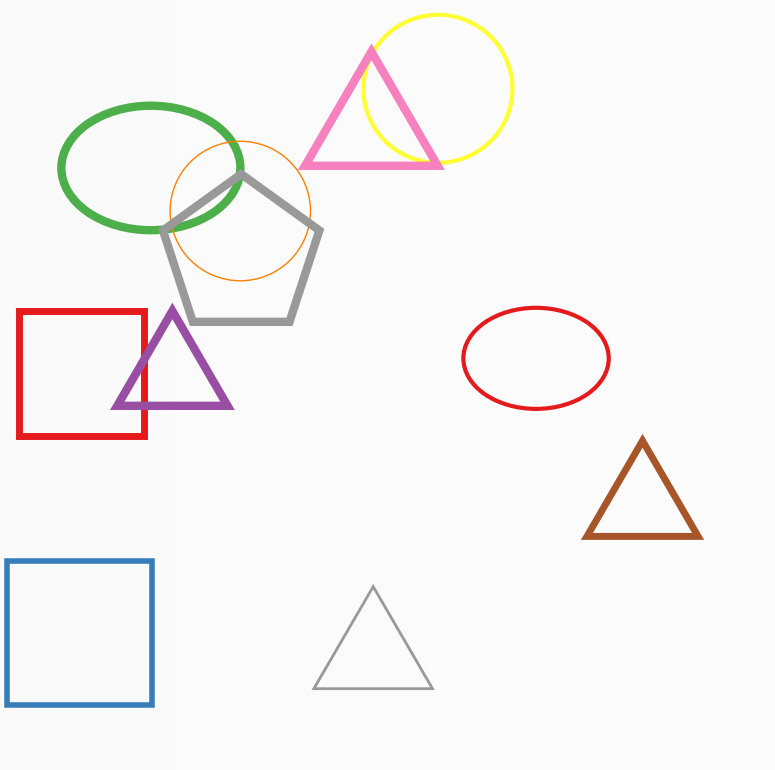[{"shape": "oval", "thickness": 1.5, "radius": 0.47, "center": [0.692, 0.535]}, {"shape": "square", "thickness": 2.5, "radius": 0.4, "center": [0.105, 0.515]}, {"shape": "square", "thickness": 2, "radius": 0.47, "center": [0.103, 0.178]}, {"shape": "oval", "thickness": 3, "radius": 0.58, "center": [0.195, 0.782]}, {"shape": "triangle", "thickness": 3, "radius": 0.41, "center": [0.222, 0.514]}, {"shape": "circle", "thickness": 0.5, "radius": 0.45, "center": [0.31, 0.726]}, {"shape": "circle", "thickness": 1.5, "radius": 0.48, "center": [0.565, 0.885]}, {"shape": "triangle", "thickness": 2.5, "radius": 0.41, "center": [0.829, 0.345]}, {"shape": "triangle", "thickness": 3, "radius": 0.49, "center": [0.479, 0.834]}, {"shape": "pentagon", "thickness": 3, "radius": 0.53, "center": [0.311, 0.668]}, {"shape": "triangle", "thickness": 1, "radius": 0.44, "center": [0.482, 0.15]}]